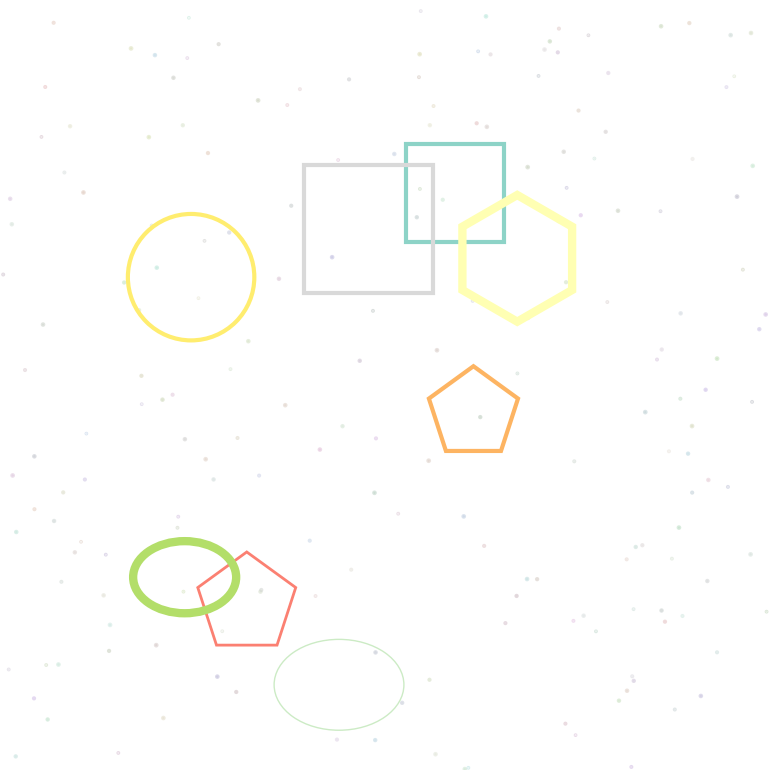[{"shape": "square", "thickness": 1.5, "radius": 0.32, "center": [0.591, 0.749]}, {"shape": "hexagon", "thickness": 3, "radius": 0.41, "center": [0.672, 0.664]}, {"shape": "pentagon", "thickness": 1, "radius": 0.33, "center": [0.32, 0.216]}, {"shape": "pentagon", "thickness": 1.5, "radius": 0.3, "center": [0.615, 0.464]}, {"shape": "oval", "thickness": 3, "radius": 0.33, "center": [0.24, 0.25]}, {"shape": "square", "thickness": 1.5, "radius": 0.42, "center": [0.479, 0.703]}, {"shape": "oval", "thickness": 0.5, "radius": 0.42, "center": [0.44, 0.111]}, {"shape": "circle", "thickness": 1.5, "radius": 0.41, "center": [0.248, 0.64]}]